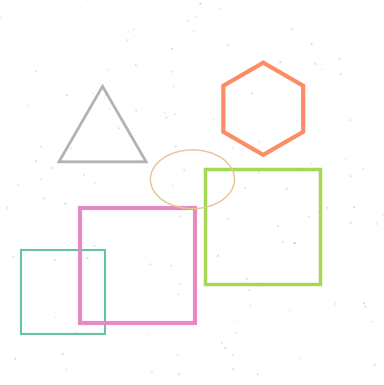[{"shape": "square", "thickness": 1.5, "radius": 0.54, "center": [0.163, 0.242]}, {"shape": "hexagon", "thickness": 3, "radius": 0.6, "center": [0.684, 0.717]}, {"shape": "square", "thickness": 3, "radius": 0.75, "center": [0.356, 0.31]}, {"shape": "square", "thickness": 2.5, "radius": 0.75, "center": [0.681, 0.413]}, {"shape": "oval", "thickness": 1, "radius": 0.55, "center": [0.5, 0.534]}, {"shape": "triangle", "thickness": 2, "radius": 0.65, "center": [0.266, 0.645]}]